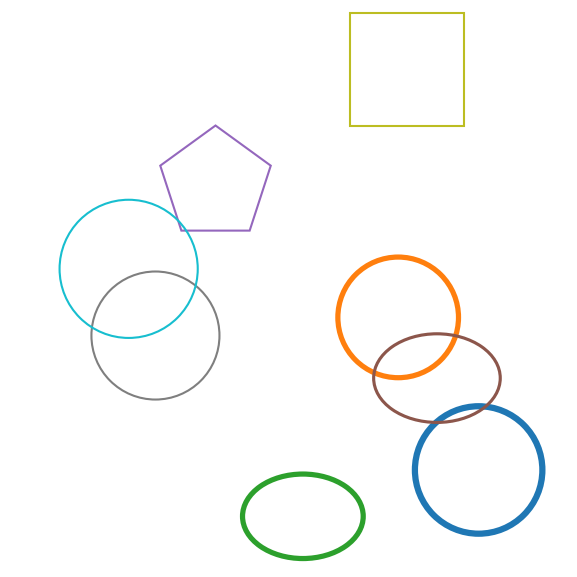[{"shape": "circle", "thickness": 3, "radius": 0.55, "center": [0.829, 0.185]}, {"shape": "circle", "thickness": 2.5, "radius": 0.52, "center": [0.69, 0.45]}, {"shape": "oval", "thickness": 2.5, "radius": 0.52, "center": [0.524, 0.105]}, {"shape": "pentagon", "thickness": 1, "radius": 0.5, "center": [0.373, 0.681]}, {"shape": "oval", "thickness": 1.5, "radius": 0.55, "center": [0.757, 0.344]}, {"shape": "circle", "thickness": 1, "radius": 0.55, "center": [0.269, 0.418]}, {"shape": "square", "thickness": 1, "radius": 0.49, "center": [0.705, 0.879]}, {"shape": "circle", "thickness": 1, "radius": 0.6, "center": [0.223, 0.534]}]